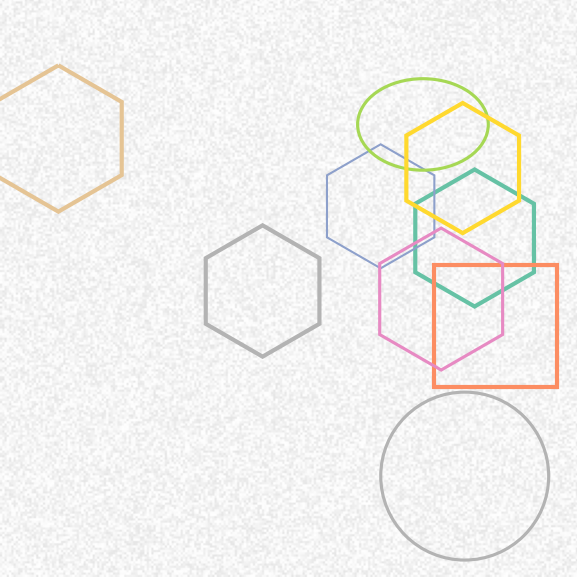[{"shape": "hexagon", "thickness": 2, "radius": 0.59, "center": [0.822, 0.587]}, {"shape": "square", "thickness": 2, "radius": 0.53, "center": [0.858, 0.435]}, {"shape": "hexagon", "thickness": 1, "radius": 0.54, "center": [0.659, 0.642]}, {"shape": "hexagon", "thickness": 1.5, "radius": 0.61, "center": [0.764, 0.481]}, {"shape": "oval", "thickness": 1.5, "radius": 0.57, "center": [0.732, 0.784]}, {"shape": "hexagon", "thickness": 2, "radius": 0.56, "center": [0.801, 0.708]}, {"shape": "hexagon", "thickness": 2, "radius": 0.63, "center": [0.101, 0.759]}, {"shape": "circle", "thickness": 1.5, "radius": 0.73, "center": [0.805, 0.175]}, {"shape": "hexagon", "thickness": 2, "radius": 0.57, "center": [0.455, 0.495]}]